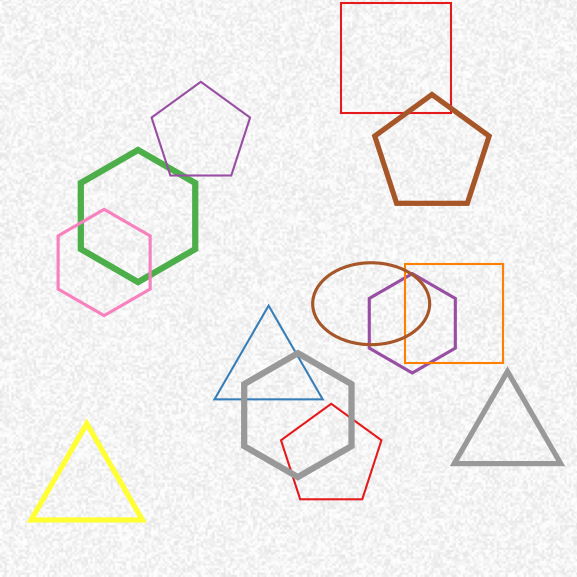[{"shape": "square", "thickness": 1, "radius": 0.48, "center": [0.686, 0.898]}, {"shape": "pentagon", "thickness": 1, "radius": 0.46, "center": [0.574, 0.209]}, {"shape": "triangle", "thickness": 1, "radius": 0.54, "center": [0.465, 0.362]}, {"shape": "hexagon", "thickness": 3, "radius": 0.57, "center": [0.239, 0.625]}, {"shape": "hexagon", "thickness": 1.5, "radius": 0.43, "center": [0.714, 0.439]}, {"shape": "pentagon", "thickness": 1, "radius": 0.45, "center": [0.348, 0.768]}, {"shape": "square", "thickness": 1, "radius": 0.43, "center": [0.786, 0.457]}, {"shape": "triangle", "thickness": 2.5, "radius": 0.56, "center": [0.15, 0.154]}, {"shape": "pentagon", "thickness": 2.5, "radius": 0.52, "center": [0.748, 0.731]}, {"shape": "oval", "thickness": 1.5, "radius": 0.51, "center": [0.643, 0.473]}, {"shape": "hexagon", "thickness": 1.5, "radius": 0.46, "center": [0.18, 0.545]}, {"shape": "triangle", "thickness": 2.5, "radius": 0.53, "center": [0.879, 0.25]}, {"shape": "hexagon", "thickness": 3, "radius": 0.54, "center": [0.516, 0.28]}]